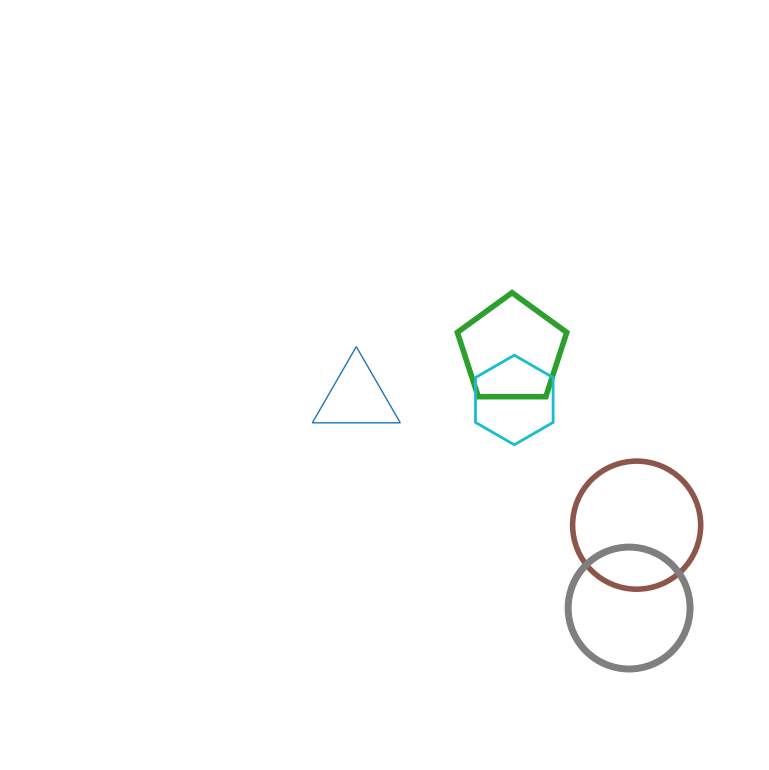[{"shape": "triangle", "thickness": 0.5, "radius": 0.33, "center": [0.463, 0.484]}, {"shape": "pentagon", "thickness": 2, "radius": 0.37, "center": [0.665, 0.545]}, {"shape": "circle", "thickness": 2, "radius": 0.42, "center": [0.827, 0.318]}, {"shape": "circle", "thickness": 2.5, "radius": 0.4, "center": [0.817, 0.21]}, {"shape": "hexagon", "thickness": 1, "radius": 0.29, "center": [0.668, 0.481]}]